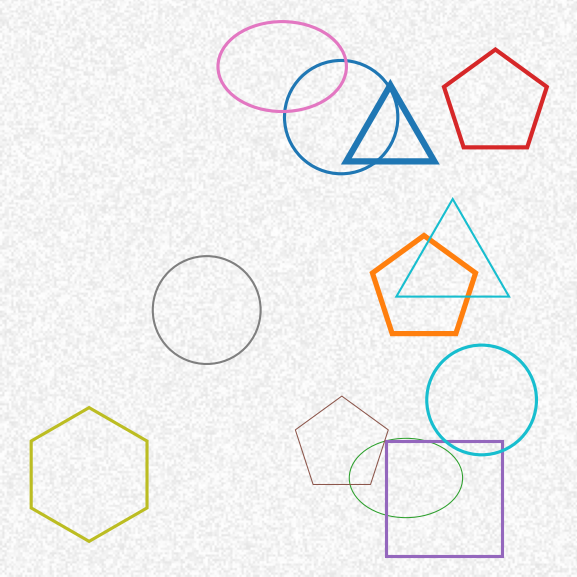[{"shape": "triangle", "thickness": 3, "radius": 0.44, "center": [0.676, 0.764]}, {"shape": "circle", "thickness": 1.5, "radius": 0.49, "center": [0.591, 0.796]}, {"shape": "pentagon", "thickness": 2.5, "radius": 0.47, "center": [0.734, 0.497]}, {"shape": "oval", "thickness": 0.5, "radius": 0.49, "center": [0.703, 0.171]}, {"shape": "pentagon", "thickness": 2, "radius": 0.47, "center": [0.858, 0.82]}, {"shape": "square", "thickness": 1.5, "radius": 0.5, "center": [0.769, 0.136]}, {"shape": "pentagon", "thickness": 0.5, "radius": 0.42, "center": [0.592, 0.229]}, {"shape": "oval", "thickness": 1.5, "radius": 0.56, "center": [0.489, 0.884]}, {"shape": "circle", "thickness": 1, "radius": 0.47, "center": [0.358, 0.462]}, {"shape": "hexagon", "thickness": 1.5, "radius": 0.58, "center": [0.154, 0.177]}, {"shape": "circle", "thickness": 1.5, "radius": 0.47, "center": [0.834, 0.307]}, {"shape": "triangle", "thickness": 1, "radius": 0.56, "center": [0.784, 0.542]}]